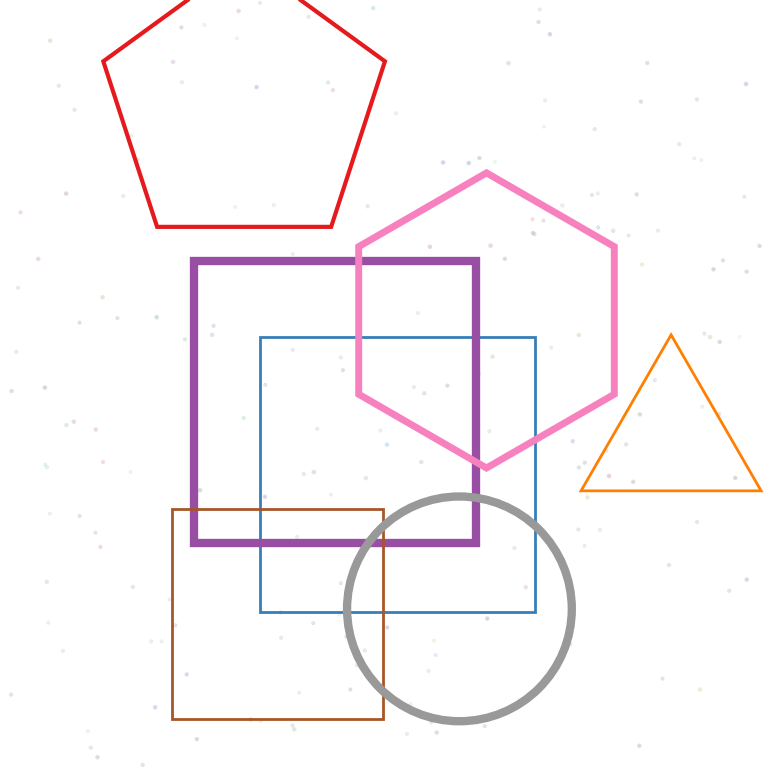[{"shape": "pentagon", "thickness": 1.5, "radius": 0.96, "center": [0.317, 0.861]}, {"shape": "square", "thickness": 1, "radius": 0.89, "center": [0.517, 0.383]}, {"shape": "square", "thickness": 3, "radius": 0.92, "center": [0.435, 0.478]}, {"shape": "triangle", "thickness": 1, "radius": 0.68, "center": [0.872, 0.43]}, {"shape": "square", "thickness": 1, "radius": 0.68, "center": [0.36, 0.203]}, {"shape": "hexagon", "thickness": 2.5, "radius": 0.96, "center": [0.632, 0.584]}, {"shape": "circle", "thickness": 3, "radius": 0.73, "center": [0.597, 0.209]}]